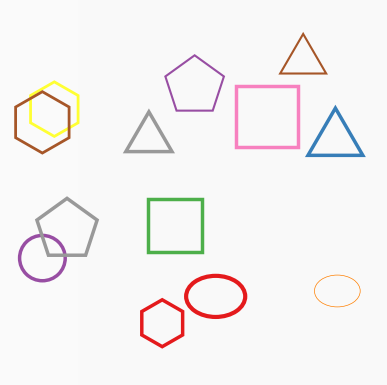[{"shape": "oval", "thickness": 3, "radius": 0.38, "center": [0.557, 0.23]}, {"shape": "hexagon", "thickness": 2.5, "radius": 0.3, "center": [0.419, 0.16]}, {"shape": "triangle", "thickness": 2.5, "radius": 0.41, "center": [0.866, 0.637]}, {"shape": "square", "thickness": 2.5, "radius": 0.34, "center": [0.451, 0.416]}, {"shape": "circle", "thickness": 2.5, "radius": 0.29, "center": [0.109, 0.33]}, {"shape": "pentagon", "thickness": 1.5, "radius": 0.4, "center": [0.502, 0.777]}, {"shape": "oval", "thickness": 0.5, "radius": 0.3, "center": [0.871, 0.244]}, {"shape": "hexagon", "thickness": 2, "radius": 0.35, "center": [0.14, 0.717]}, {"shape": "triangle", "thickness": 1.5, "radius": 0.34, "center": [0.782, 0.843]}, {"shape": "hexagon", "thickness": 2, "radius": 0.4, "center": [0.109, 0.682]}, {"shape": "square", "thickness": 2.5, "radius": 0.4, "center": [0.689, 0.697]}, {"shape": "triangle", "thickness": 2.5, "radius": 0.34, "center": [0.384, 0.641]}, {"shape": "pentagon", "thickness": 2.5, "radius": 0.41, "center": [0.173, 0.403]}]